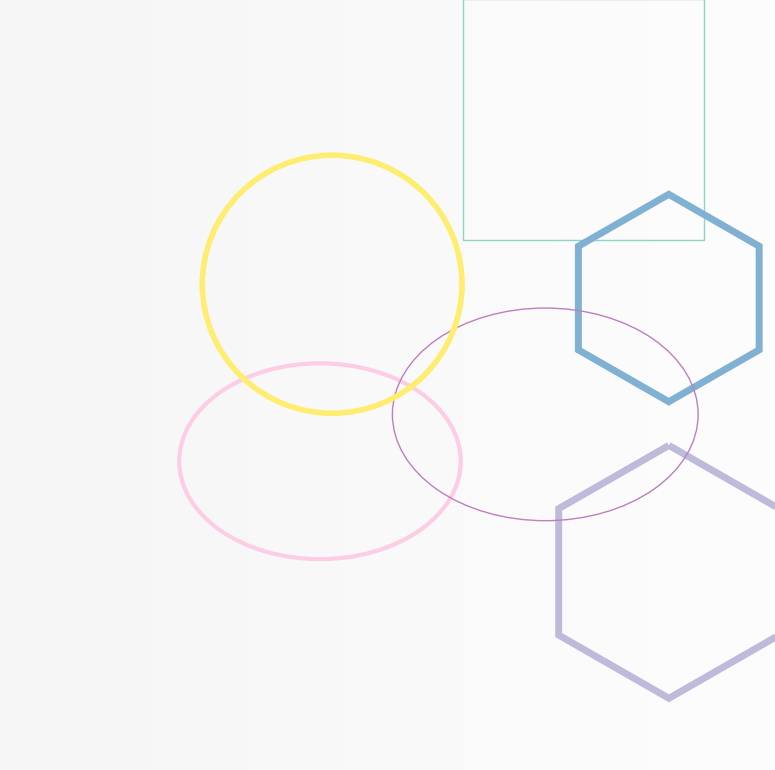[{"shape": "square", "thickness": 0.5, "radius": 0.78, "center": [0.753, 0.845]}, {"shape": "hexagon", "thickness": 2.5, "radius": 0.82, "center": [0.863, 0.257]}, {"shape": "hexagon", "thickness": 2.5, "radius": 0.67, "center": [0.863, 0.613]}, {"shape": "oval", "thickness": 1.5, "radius": 0.91, "center": [0.413, 0.401]}, {"shape": "oval", "thickness": 0.5, "radius": 0.99, "center": [0.704, 0.462]}, {"shape": "circle", "thickness": 2, "radius": 0.84, "center": [0.429, 0.631]}]